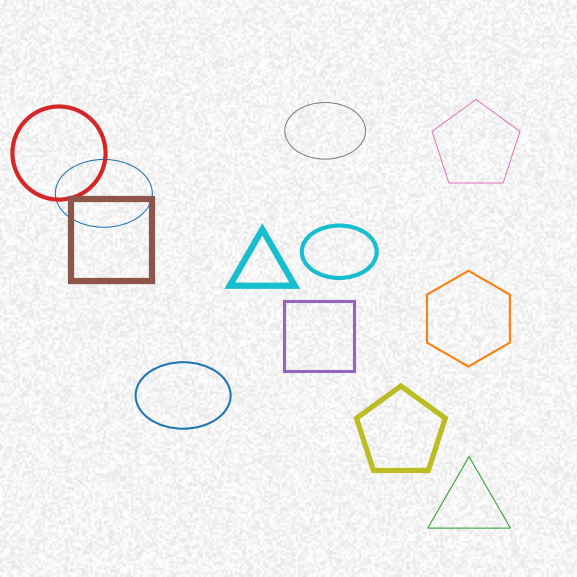[{"shape": "oval", "thickness": 1, "radius": 0.41, "center": [0.317, 0.314]}, {"shape": "oval", "thickness": 0.5, "radius": 0.42, "center": [0.18, 0.664]}, {"shape": "hexagon", "thickness": 1, "radius": 0.41, "center": [0.811, 0.447]}, {"shape": "triangle", "thickness": 0.5, "radius": 0.41, "center": [0.812, 0.126]}, {"shape": "circle", "thickness": 2, "radius": 0.4, "center": [0.102, 0.734]}, {"shape": "square", "thickness": 1.5, "radius": 0.3, "center": [0.552, 0.417]}, {"shape": "square", "thickness": 3, "radius": 0.35, "center": [0.193, 0.583]}, {"shape": "pentagon", "thickness": 0.5, "radius": 0.4, "center": [0.824, 0.747]}, {"shape": "oval", "thickness": 0.5, "radius": 0.35, "center": [0.563, 0.773]}, {"shape": "pentagon", "thickness": 2.5, "radius": 0.4, "center": [0.694, 0.25]}, {"shape": "oval", "thickness": 2, "radius": 0.32, "center": [0.587, 0.563]}, {"shape": "triangle", "thickness": 3, "radius": 0.33, "center": [0.454, 0.537]}]